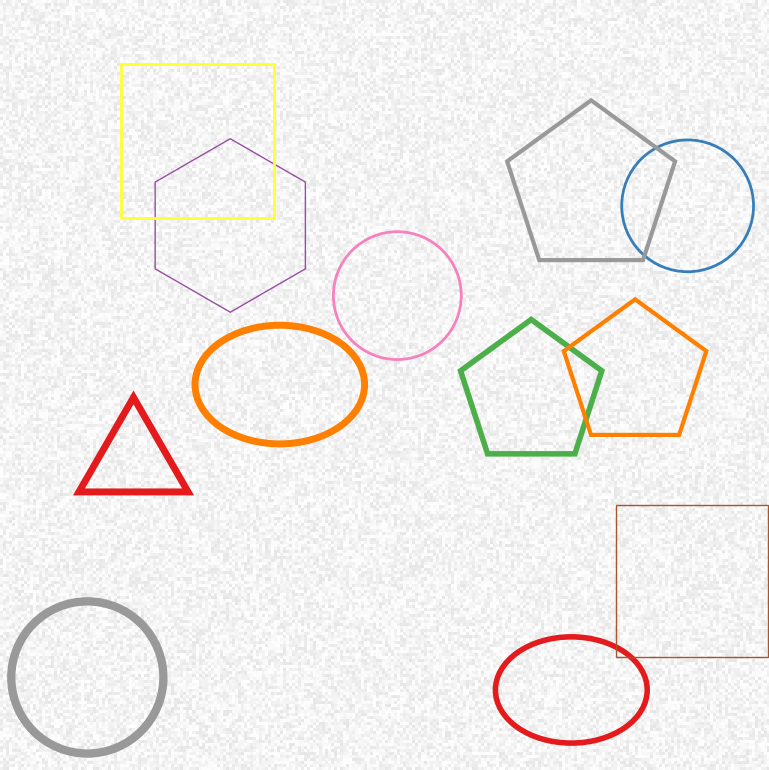[{"shape": "oval", "thickness": 2, "radius": 0.49, "center": [0.742, 0.104]}, {"shape": "triangle", "thickness": 2.5, "radius": 0.41, "center": [0.173, 0.402]}, {"shape": "circle", "thickness": 1, "radius": 0.43, "center": [0.893, 0.733]}, {"shape": "pentagon", "thickness": 2, "radius": 0.48, "center": [0.69, 0.489]}, {"shape": "hexagon", "thickness": 0.5, "radius": 0.56, "center": [0.299, 0.707]}, {"shape": "pentagon", "thickness": 1.5, "radius": 0.49, "center": [0.825, 0.514]}, {"shape": "oval", "thickness": 2.5, "radius": 0.55, "center": [0.363, 0.501]}, {"shape": "square", "thickness": 1, "radius": 0.5, "center": [0.256, 0.817]}, {"shape": "square", "thickness": 0.5, "radius": 0.49, "center": [0.899, 0.246]}, {"shape": "circle", "thickness": 1, "radius": 0.42, "center": [0.516, 0.616]}, {"shape": "pentagon", "thickness": 1.5, "radius": 0.57, "center": [0.768, 0.755]}, {"shape": "circle", "thickness": 3, "radius": 0.49, "center": [0.113, 0.12]}]